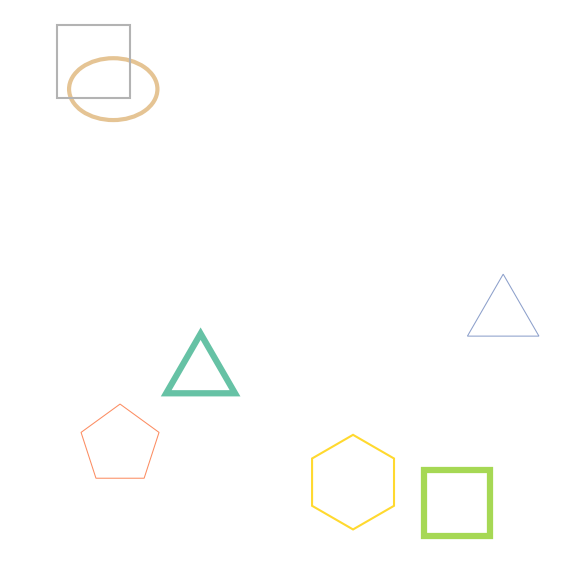[{"shape": "triangle", "thickness": 3, "radius": 0.34, "center": [0.347, 0.353]}, {"shape": "pentagon", "thickness": 0.5, "radius": 0.35, "center": [0.208, 0.228]}, {"shape": "triangle", "thickness": 0.5, "radius": 0.36, "center": [0.871, 0.453]}, {"shape": "square", "thickness": 3, "radius": 0.29, "center": [0.791, 0.128]}, {"shape": "hexagon", "thickness": 1, "radius": 0.41, "center": [0.611, 0.164]}, {"shape": "oval", "thickness": 2, "radius": 0.38, "center": [0.196, 0.845]}, {"shape": "square", "thickness": 1, "radius": 0.31, "center": [0.162, 0.893]}]